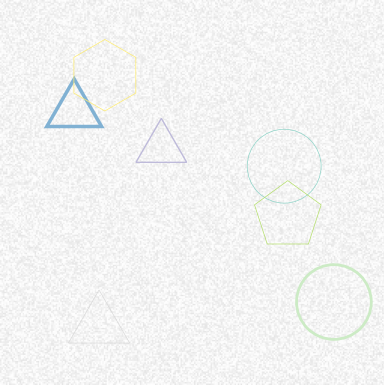[{"shape": "circle", "thickness": 0.5, "radius": 0.48, "center": [0.738, 0.568]}, {"shape": "triangle", "thickness": 1, "radius": 0.38, "center": [0.419, 0.616]}, {"shape": "triangle", "thickness": 2.5, "radius": 0.41, "center": [0.193, 0.713]}, {"shape": "pentagon", "thickness": 0.5, "radius": 0.45, "center": [0.748, 0.44]}, {"shape": "triangle", "thickness": 0.5, "radius": 0.46, "center": [0.257, 0.155]}, {"shape": "circle", "thickness": 2, "radius": 0.49, "center": [0.867, 0.216]}, {"shape": "hexagon", "thickness": 0.5, "radius": 0.46, "center": [0.272, 0.805]}]